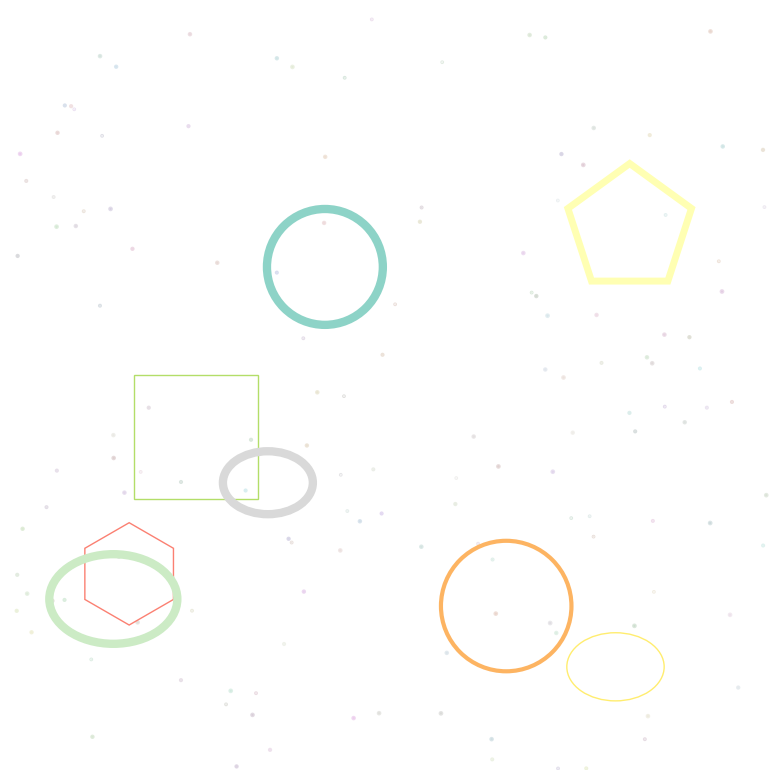[{"shape": "circle", "thickness": 3, "radius": 0.38, "center": [0.422, 0.653]}, {"shape": "pentagon", "thickness": 2.5, "radius": 0.42, "center": [0.818, 0.703]}, {"shape": "hexagon", "thickness": 0.5, "radius": 0.33, "center": [0.168, 0.255]}, {"shape": "circle", "thickness": 1.5, "radius": 0.42, "center": [0.657, 0.213]}, {"shape": "square", "thickness": 0.5, "radius": 0.4, "center": [0.255, 0.433]}, {"shape": "oval", "thickness": 3, "radius": 0.29, "center": [0.348, 0.373]}, {"shape": "oval", "thickness": 3, "radius": 0.42, "center": [0.147, 0.222]}, {"shape": "oval", "thickness": 0.5, "radius": 0.32, "center": [0.799, 0.134]}]